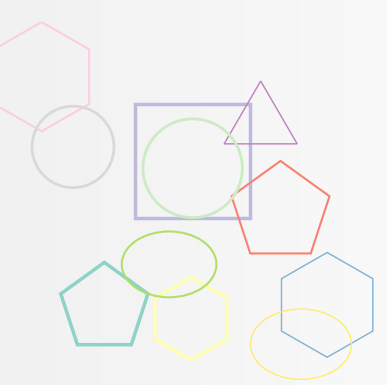[{"shape": "pentagon", "thickness": 2.5, "radius": 0.59, "center": [0.269, 0.2]}, {"shape": "hexagon", "thickness": 2.5, "radius": 0.54, "center": [0.493, 0.172]}, {"shape": "square", "thickness": 2.5, "radius": 0.74, "center": [0.497, 0.582]}, {"shape": "pentagon", "thickness": 1.5, "radius": 0.66, "center": [0.724, 0.449]}, {"shape": "hexagon", "thickness": 1, "radius": 0.68, "center": [0.844, 0.208]}, {"shape": "oval", "thickness": 1.5, "radius": 0.61, "center": [0.436, 0.313]}, {"shape": "hexagon", "thickness": 1.5, "radius": 0.71, "center": [0.107, 0.801]}, {"shape": "circle", "thickness": 2, "radius": 0.53, "center": [0.188, 0.618]}, {"shape": "triangle", "thickness": 1, "radius": 0.54, "center": [0.673, 0.681]}, {"shape": "circle", "thickness": 2, "radius": 0.64, "center": [0.497, 0.563]}, {"shape": "oval", "thickness": 1, "radius": 0.65, "center": [0.777, 0.106]}]